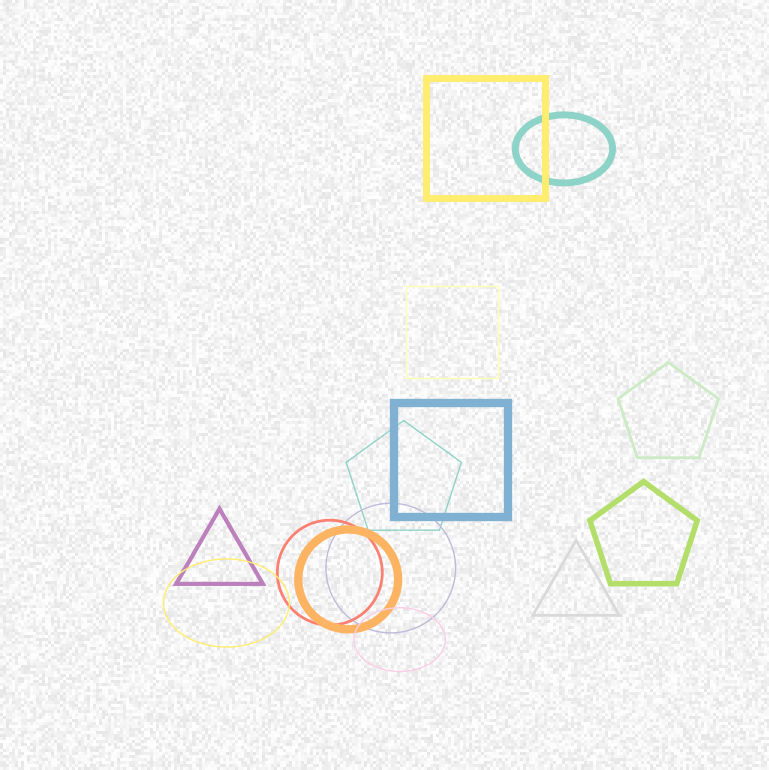[{"shape": "pentagon", "thickness": 0.5, "radius": 0.39, "center": [0.524, 0.375]}, {"shape": "oval", "thickness": 2.5, "radius": 0.32, "center": [0.732, 0.807]}, {"shape": "square", "thickness": 0.5, "radius": 0.3, "center": [0.587, 0.569]}, {"shape": "circle", "thickness": 0.5, "radius": 0.42, "center": [0.507, 0.262]}, {"shape": "circle", "thickness": 1, "radius": 0.34, "center": [0.428, 0.256]}, {"shape": "square", "thickness": 3, "radius": 0.37, "center": [0.586, 0.403]}, {"shape": "circle", "thickness": 3, "radius": 0.32, "center": [0.452, 0.248]}, {"shape": "pentagon", "thickness": 2, "radius": 0.37, "center": [0.836, 0.301]}, {"shape": "oval", "thickness": 0.5, "radius": 0.3, "center": [0.519, 0.169]}, {"shape": "triangle", "thickness": 1, "radius": 0.32, "center": [0.748, 0.233]}, {"shape": "triangle", "thickness": 1.5, "radius": 0.33, "center": [0.285, 0.274]}, {"shape": "pentagon", "thickness": 1, "radius": 0.34, "center": [0.868, 0.461]}, {"shape": "oval", "thickness": 0.5, "radius": 0.41, "center": [0.294, 0.217]}, {"shape": "square", "thickness": 2.5, "radius": 0.39, "center": [0.631, 0.821]}]